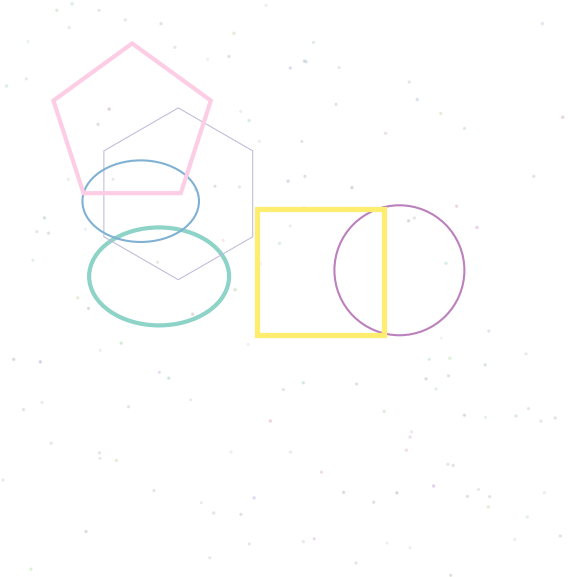[{"shape": "oval", "thickness": 2, "radius": 0.61, "center": [0.275, 0.52]}, {"shape": "hexagon", "thickness": 0.5, "radius": 0.74, "center": [0.309, 0.664]}, {"shape": "oval", "thickness": 1, "radius": 0.5, "center": [0.244, 0.651]}, {"shape": "pentagon", "thickness": 2, "radius": 0.72, "center": [0.229, 0.781]}, {"shape": "circle", "thickness": 1, "radius": 0.56, "center": [0.692, 0.531]}, {"shape": "square", "thickness": 2.5, "radius": 0.55, "center": [0.555, 0.528]}]